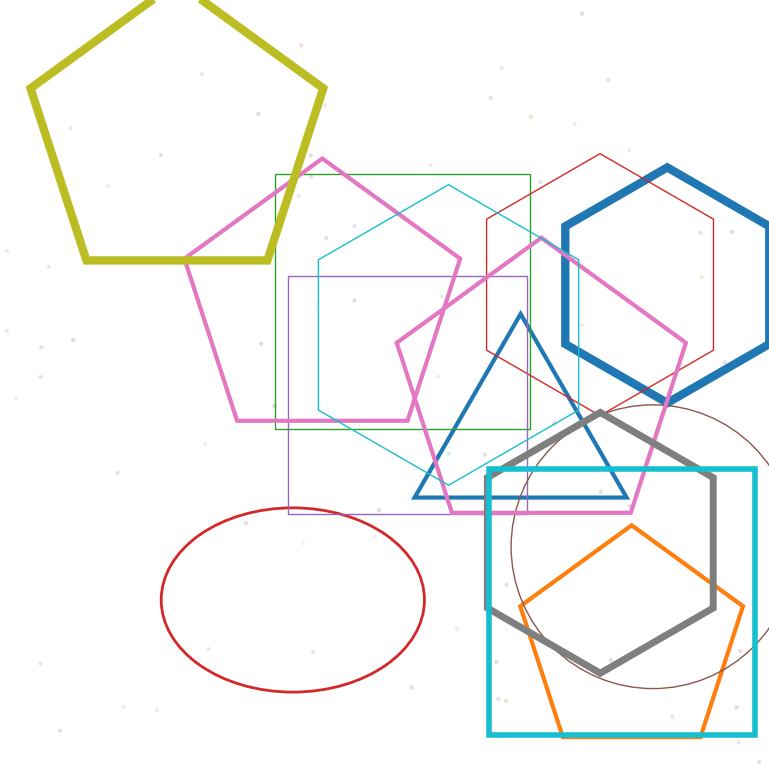[{"shape": "triangle", "thickness": 1.5, "radius": 0.79, "center": [0.676, 0.433]}, {"shape": "hexagon", "thickness": 3, "radius": 0.76, "center": [0.867, 0.63]}, {"shape": "pentagon", "thickness": 1.5, "radius": 0.76, "center": [0.82, 0.166]}, {"shape": "square", "thickness": 0.5, "radius": 0.83, "center": [0.523, 0.608]}, {"shape": "oval", "thickness": 1, "radius": 0.85, "center": [0.38, 0.221]}, {"shape": "hexagon", "thickness": 0.5, "radius": 0.85, "center": [0.779, 0.63]}, {"shape": "square", "thickness": 0.5, "radius": 0.77, "center": [0.529, 0.487]}, {"shape": "circle", "thickness": 0.5, "radius": 0.92, "center": [0.848, 0.29]}, {"shape": "pentagon", "thickness": 1.5, "radius": 0.99, "center": [0.703, 0.494]}, {"shape": "pentagon", "thickness": 1.5, "radius": 0.94, "center": [0.419, 0.606]}, {"shape": "hexagon", "thickness": 2.5, "radius": 0.85, "center": [0.78, 0.295]}, {"shape": "pentagon", "thickness": 3, "radius": 1.0, "center": [0.23, 0.823]}, {"shape": "hexagon", "thickness": 0.5, "radius": 0.98, "center": [0.583, 0.565]}, {"shape": "square", "thickness": 2, "radius": 0.86, "center": [0.808, 0.218]}]